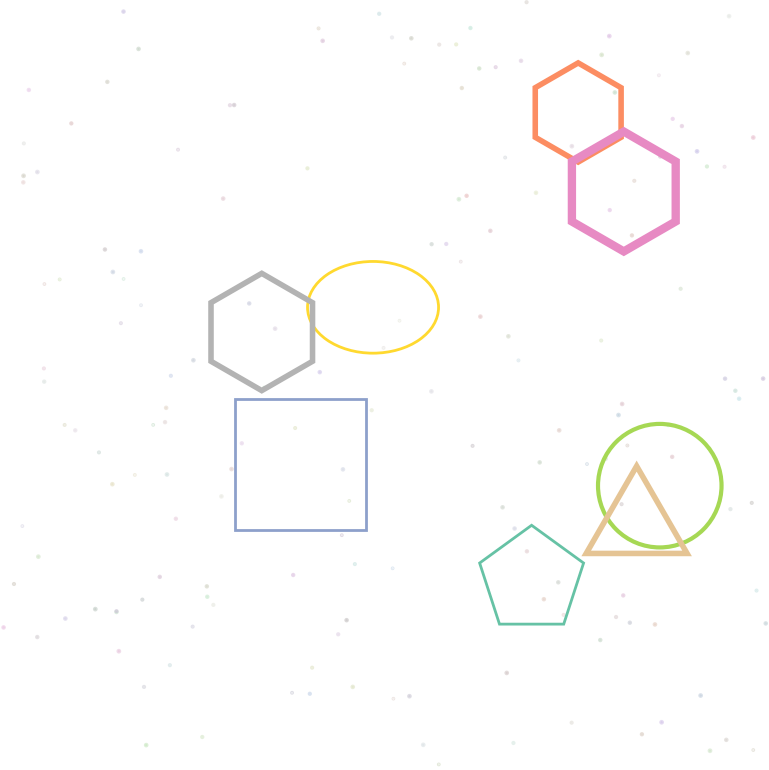[{"shape": "pentagon", "thickness": 1, "radius": 0.35, "center": [0.69, 0.247]}, {"shape": "hexagon", "thickness": 2, "radius": 0.32, "center": [0.751, 0.854]}, {"shape": "square", "thickness": 1, "radius": 0.42, "center": [0.39, 0.397]}, {"shape": "hexagon", "thickness": 3, "radius": 0.39, "center": [0.81, 0.751]}, {"shape": "circle", "thickness": 1.5, "radius": 0.4, "center": [0.857, 0.369]}, {"shape": "oval", "thickness": 1, "radius": 0.43, "center": [0.484, 0.601]}, {"shape": "triangle", "thickness": 2, "radius": 0.38, "center": [0.827, 0.319]}, {"shape": "hexagon", "thickness": 2, "radius": 0.38, "center": [0.34, 0.569]}]